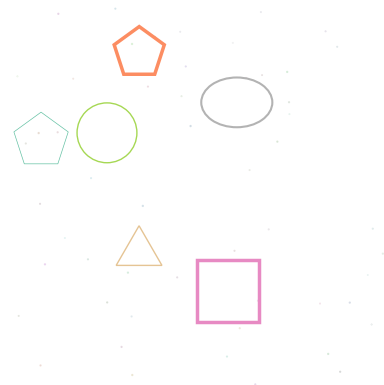[{"shape": "pentagon", "thickness": 0.5, "radius": 0.37, "center": [0.107, 0.634]}, {"shape": "pentagon", "thickness": 2.5, "radius": 0.34, "center": [0.362, 0.863]}, {"shape": "square", "thickness": 2.5, "radius": 0.4, "center": [0.593, 0.245]}, {"shape": "circle", "thickness": 1, "radius": 0.39, "center": [0.278, 0.655]}, {"shape": "triangle", "thickness": 1, "radius": 0.34, "center": [0.361, 0.345]}, {"shape": "oval", "thickness": 1.5, "radius": 0.46, "center": [0.615, 0.734]}]